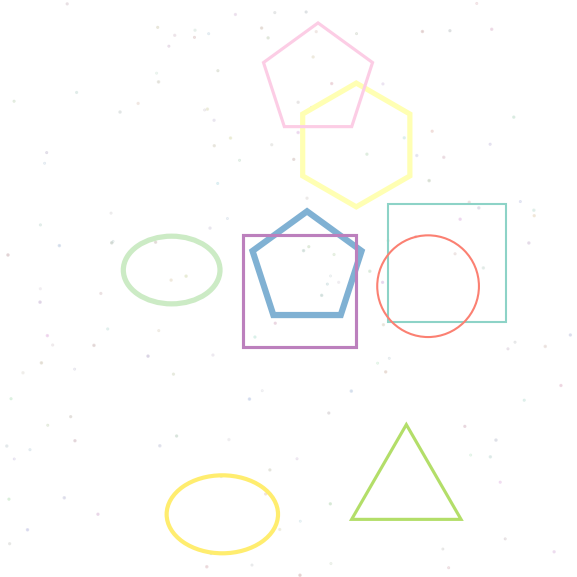[{"shape": "square", "thickness": 1, "radius": 0.51, "center": [0.774, 0.544]}, {"shape": "hexagon", "thickness": 2.5, "radius": 0.54, "center": [0.617, 0.748]}, {"shape": "circle", "thickness": 1, "radius": 0.44, "center": [0.741, 0.504]}, {"shape": "pentagon", "thickness": 3, "radius": 0.5, "center": [0.532, 0.534]}, {"shape": "triangle", "thickness": 1.5, "radius": 0.55, "center": [0.704, 0.154]}, {"shape": "pentagon", "thickness": 1.5, "radius": 0.5, "center": [0.551, 0.86]}, {"shape": "square", "thickness": 1.5, "radius": 0.49, "center": [0.519, 0.495]}, {"shape": "oval", "thickness": 2.5, "radius": 0.42, "center": [0.297, 0.532]}, {"shape": "oval", "thickness": 2, "radius": 0.48, "center": [0.385, 0.109]}]